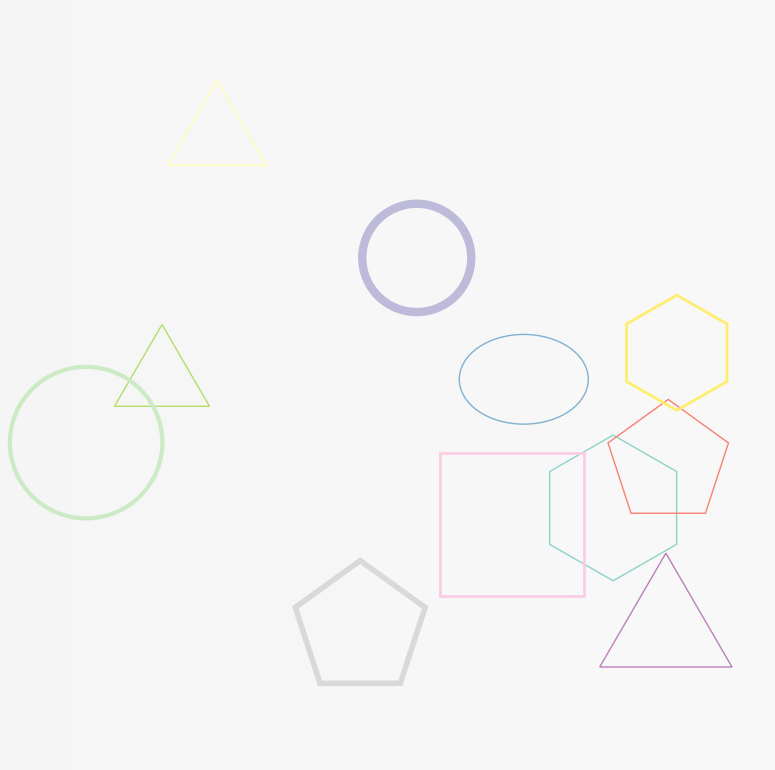[{"shape": "hexagon", "thickness": 0.5, "radius": 0.47, "center": [0.791, 0.34]}, {"shape": "triangle", "thickness": 0.5, "radius": 0.37, "center": [0.28, 0.822]}, {"shape": "circle", "thickness": 3, "radius": 0.35, "center": [0.538, 0.665]}, {"shape": "pentagon", "thickness": 0.5, "radius": 0.41, "center": [0.862, 0.4]}, {"shape": "oval", "thickness": 0.5, "radius": 0.42, "center": [0.676, 0.507]}, {"shape": "triangle", "thickness": 0.5, "radius": 0.35, "center": [0.209, 0.508]}, {"shape": "square", "thickness": 1, "radius": 0.46, "center": [0.66, 0.319]}, {"shape": "pentagon", "thickness": 2, "radius": 0.44, "center": [0.465, 0.184]}, {"shape": "triangle", "thickness": 0.5, "radius": 0.49, "center": [0.859, 0.183]}, {"shape": "circle", "thickness": 1.5, "radius": 0.49, "center": [0.111, 0.425]}, {"shape": "hexagon", "thickness": 1, "radius": 0.37, "center": [0.873, 0.542]}]